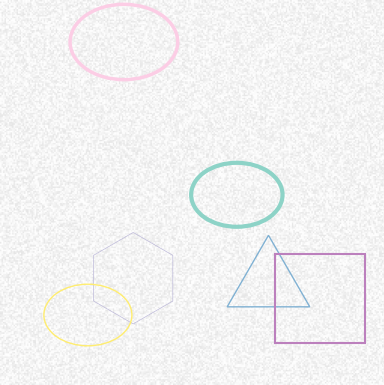[{"shape": "oval", "thickness": 3, "radius": 0.59, "center": [0.615, 0.494]}, {"shape": "hexagon", "thickness": 0.5, "radius": 0.59, "center": [0.346, 0.277]}, {"shape": "triangle", "thickness": 1, "radius": 0.62, "center": [0.697, 0.265]}, {"shape": "oval", "thickness": 2.5, "radius": 0.7, "center": [0.322, 0.891]}, {"shape": "square", "thickness": 1.5, "radius": 0.58, "center": [0.832, 0.225]}, {"shape": "oval", "thickness": 1, "radius": 0.57, "center": [0.228, 0.182]}]